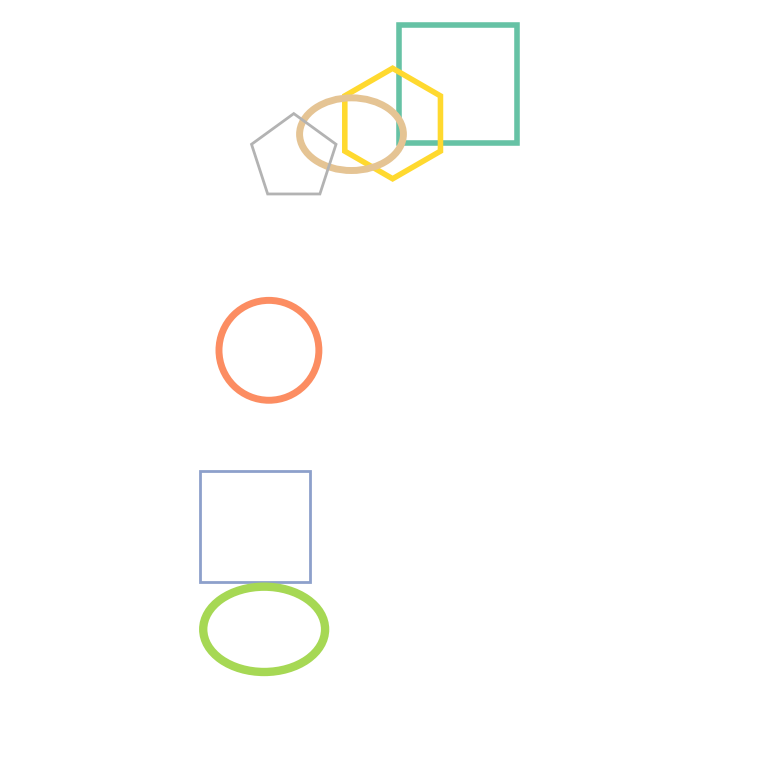[{"shape": "square", "thickness": 2, "radius": 0.38, "center": [0.595, 0.891]}, {"shape": "circle", "thickness": 2.5, "radius": 0.32, "center": [0.349, 0.545]}, {"shape": "square", "thickness": 1, "radius": 0.36, "center": [0.331, 0.316]}, {"shape": "oval", "thickness": 3, "radius": 0.4, "center": [0.343, 0.183]}, {"shape": "hexagon", "thickness": 2, "radius": 0.36, "center": [0.51, 0.84]}, {"shape": "oval", "thickness": 2.5, "radius": 0.34, "center": [0.456, 0.826]}, {"shape": "pentagon", "thickness": 1, "radius": 0.29, "center": [0.382, 0.795]}]